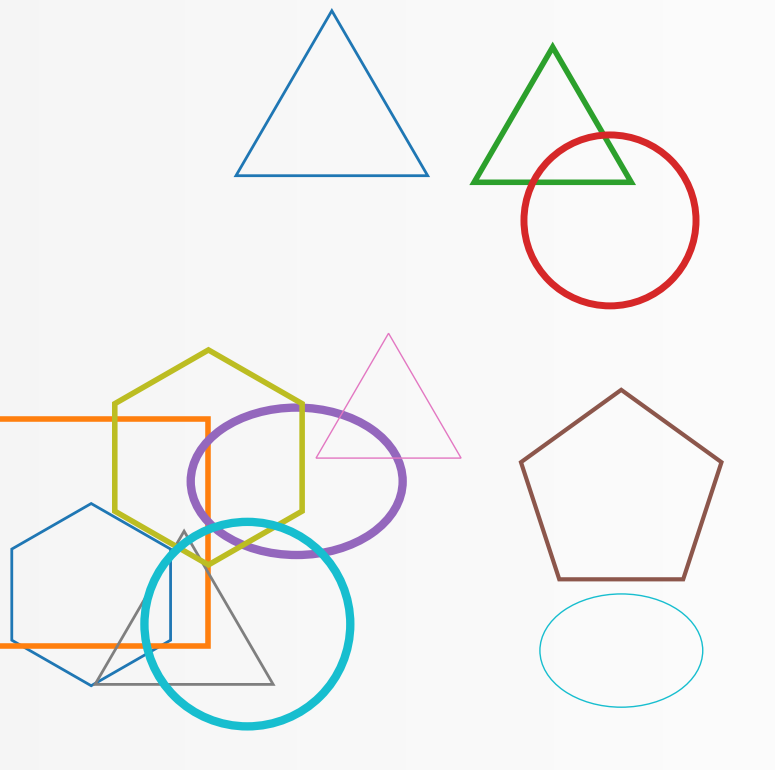[{"shape": "hexagon", "thickness": 1, "radius": 0.59, "center": [0.118, 0.228]}, {"shape": "triangle", "thickness": 1, "radius": 0.71, "center": [0.428, 0.843]}, {"shape": "square", "thickness": 2, "radius": 0.73, "center": [0.121, 0.308]}, {"shape": "triangle", "thickness": 2, "radius": 0.59, "center": [0.713, 0.822]}, {"shape": "circle", "thickness": 2.5, "radius": 0.55, "center": [0.787, 0.714]}, {"shape": "oval", "thickness": 3, "radius": 0.68, "center": [0.383, 0.375]}, {"shape": "pentagon", "thickness": 1.5, "radius": 0.68, "center": [0.802, 0.358]}, {"shape": "triangle", "thickness": 0.5, "radius": 0.54, "center": [0.501, 0.459]}, {"shape": "triangle", "thickness": 1, "radius": 0.66, "center": [0.238, 0.178]}, {"shape": "hexagon", "thickness": 2, "radius": 0.7, "center": [0.269, 0.406]}, {"shape": "oval", "thickness": 0.5, "radius": 0.53, "center": [0.802, 0.155]}, {"shape": "circle", "thickness": 3, "radius": 0.66, "center": [0.319, 0.189]}]